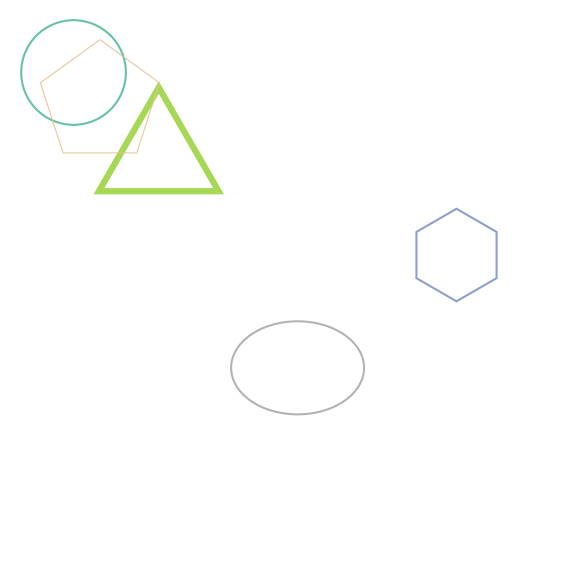[{"shape": "circle", "thickness": 1, "radius": 0.45, "center": [0.127, 0.874]}, {"shape": "hexagon", "thickness": 1, "radius": 0.4, "center": [0.79, 0.557]}, {"shape": "triangle", "thickness": 3, "radius": 0.6, "center": [0.275, 0.728]}, {"shape": "pentagon", "thickness": 0.5, "radius": 0.54, "center": [0.173, 0.822]}, {"shape": "oval", "thickness": 1, "radius": 0.58, "center": [0.515, 0.362]}]